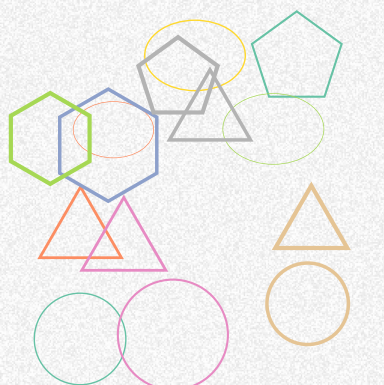[{"shape": "circle", "thickness": 1, "radius": 0.59, "center": [0.208, 0.12]}, {"shape": "pentagon", "thickness": 1.5, "radius": 0.61, "center": [0.771, 0.848]}, {"shape": "triangle", "thickness": 2, "radius": 0.61, "center": [0.209, 0.392]}, {"shape": "oval", "thickness": 0.5, "radius": 0.52, "center": [0.295, 0.663]}, {"shape": "hexagon", "thickness": 2.5, "radius": 0.73, "center": [0.281, 0.623]}, {"shape": "circle", "thickness": 1.5, "radius": 0.71, "center": [0.449, 0.131]}, {"shape": "triangle", "thickness": 2, "radius": 0.63, "center": [0.322, 0.361]}, {"shape": "hexagon", "thickness": 3, "radius": 0.59, "center": [0.13, 0.64]}, {"shape": "oval", "thickness": 0.5, "radius": 0.66, "center": [0.71, 0.665]}, {"shape": "oval", "thickness": 1, "radius": 0.65, "center": [0.507, 0.856]}, {"shape": "triangle", "thickness": 3, "radius": 0.54, "center": [0.809, 0.41]}, {"shape": "circle", "thickness": 2.5, "radius": 0.53, "center": [0.799, 0.211]}, {"shape": "pentagon", "thickness": 3, "radius": 0.54, "center": [0.462, 0.795]}, {"shape": "triangle", "thickness": 2.5, "radius": 0.61, "center": [0.545, 0.697]}]